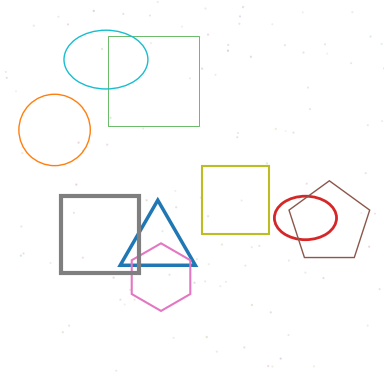[{"shape": "triangle", "thickness": 2.5, "radius": 0.56, "center": [0.41, 0.367]}, {"shape": "circle", "thickness": 1, "radius": 0.46, "center": [0.142, 0.662]}, {"shape": "square", "thickness": 0.5, "radius": 0.59, "center": [0.398, 0.789]}, {"shape": "oval", "thickness": 2, "radius": 0.4, "center": [0.793, 0.434]}, {"shape": "pentagon", "thickness": 1, "radius": 0.55, "center": [0.855, 0.42]}, {"shape": "hexagon", "thickness": 1.5, "radius": 0.44, "center": [0.418, 0.28]}, {"shape": "square", "thickness": 3, "radius": 0.5, "center": [0.259, 0.391]}, {"shape": "square", "thickness": 1.5, "radius": 0.44, "center": [0.611, 0.48]}, {"shape": "oval", "thickness": 1, "radius": 0.54, "center": [0.275, 0.845]}]